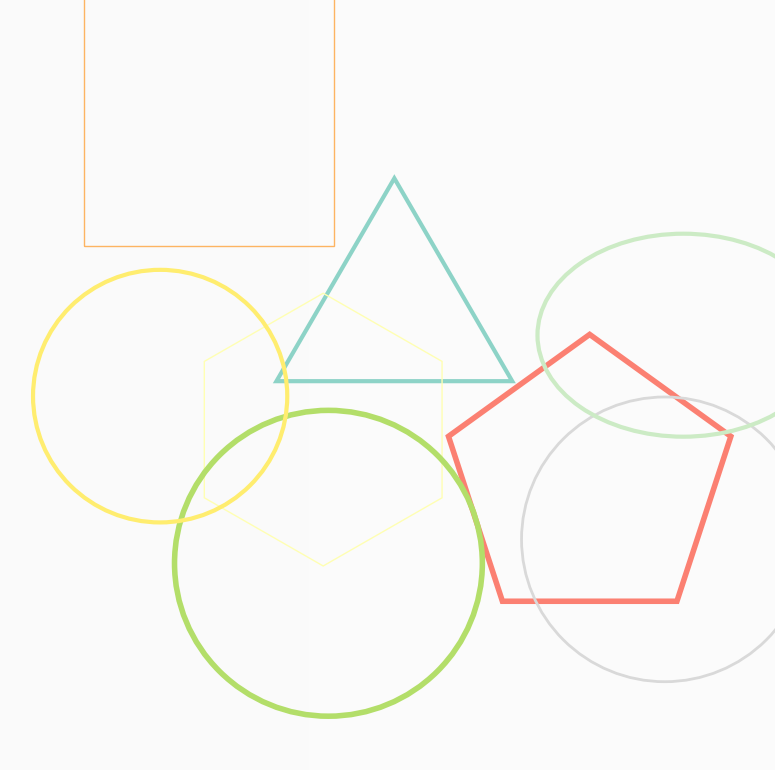[{"shape": "triangle", "thickness": 1.5, "radius": 0.88, "center": [0.509, 0.593]}, {"shape": "hexagon", "thickness": 0.5, "radius": 0.89, "center": [0.417, 0.442]}, {"shape": "pentagon", "thickness": 2, "radius": 0.96, "center": [0.761, 0.374]}, {"shape": "square", "thickness": 0.5, "radius": 0.81, "center": [0.269, 0.841]}, {"shape": "circle", "thickness": 2, "radius": 0.99, "center": [0.424, 0.268]}, {"shape": "circle", "thickness": 1, "radius": 0.92, "center": [0.858, 0.3]}, {"shape": "oval", "thickness": 1.5, "radius": 0.94, "center": [0.882, 0.565]}, {"shape": "circle", "thickness": 1.5, "radius": 0.82, "center": [0.207, 0.486]}]